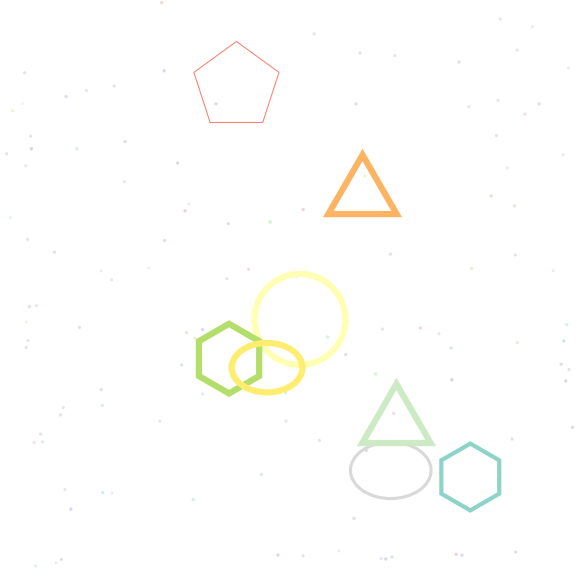[{"shape": "hexagon", "thickness": 2, "radius": 0.29, "center": [0.814, 0.173]}, {"shape": "circle", "thickness": 3, "radius": 0.39, "center": [0.519, 0.446]}, {"shape": "pentagon", "thickness": 0.5, "radius": 0.39, "center": [0.409, 0.85]}, {"shape": "triangle", "thickness": 3, "radius": 0.34, "center": [0.628, 0.663]}, {"shape": "hexagon", "thickness": 3, "radius": 0.3, "center": [0.397, 0.378]}, {"shape": "oval", "thickness": 1.5, "radius": 0.35, "center": [0.677, 0.185]}, {"shape": "triangle", "thickness": 3, "radius": 0.34, "center": [0.687, 0.266]}, {"shape": "oval", "thickness": 3, "radius": 0.31, "center": [0.462, 0.362]}]